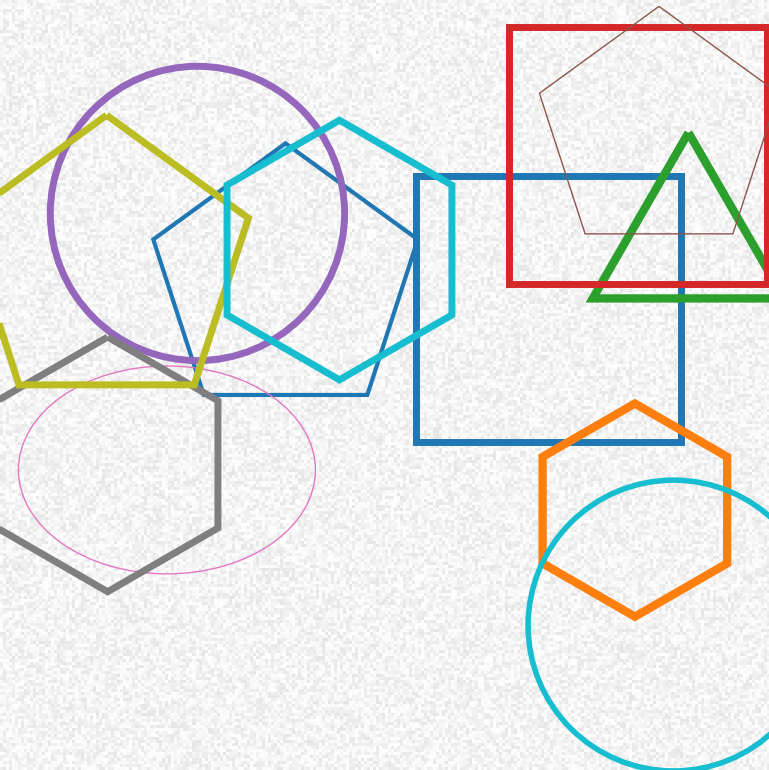[{"shape": "pentagon", "thickness": 1.5, "radius": 0.9, "center": [0.371, 0.633]}, {"shape": "square", "thickness": 2.5, "radius": 0.86, "center": [0.712, 0.599]}, {"shape": "hexagon", "thickness": 3, "radius": 0.69, "center": [0.825, 0.338]}, {"shape": "triangle", "thickness": 3, "radius": 0.72, "center": [0.894, 0.684]}, {"shape": "square", "thickness": 2.5, "radius": 0.84, "center": [0.829, 0.798]}, {"shape": "circle", "thickness": 2.5, "radius": 0.96, "center": [0.256, 0.723]}, {"shape": "pentagon", "thickness": 0.5, "radius": 0.82, "center": [0.856, 0.828]}, {"shape": "oval", "thickness": 0.5, "radius": 0.96, "center": [0.217, 0.39]}, {"shape": "hexagon", "thickness": 2.5, "radius": 0.83, "center": [0.14, 0.397]}, {"shape": "pentagon", "thickness": 2.5, "radius": 0.97, "center": [0.138, 0.657]}, {"shape": "hexagon", "thickness": 2.5, "radius": 0.84, "center": [0.441, 0.675]}, {"shape": "circle", "thickness": 2, "radius": 0.94, "center": [0.875, 0.188]}]